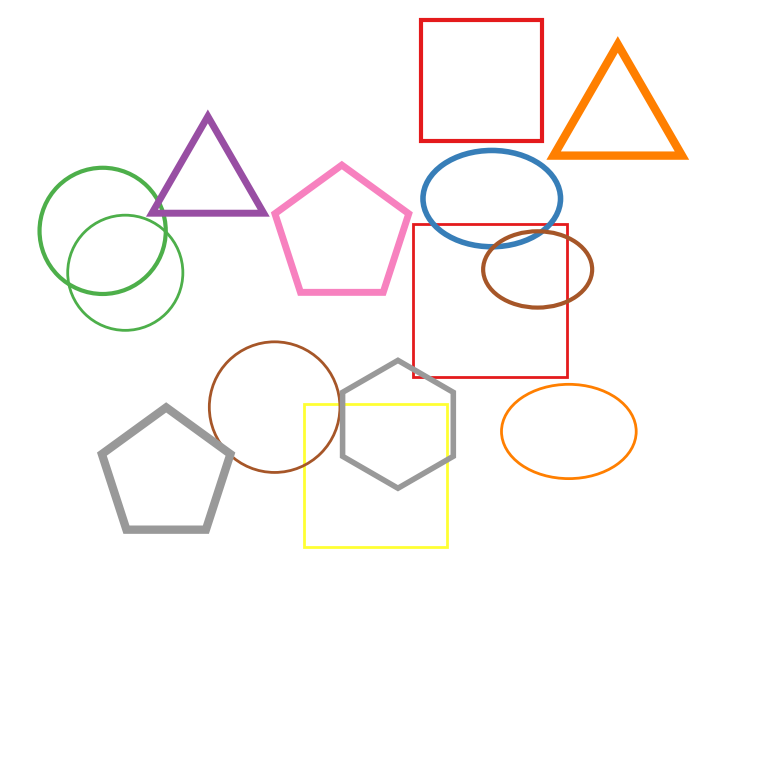[{"shape": "square", "thickness": 1, "radius": 0.5, "center": [0.636, 0.61]}, {"shape": "square", "thickness": 1.5, "radius": 0.39, "center": [0.625, 0.895]}, {"shape": "oval", "thickness": 2, "radius": 0.45, "center": [0.639, 0.742]}, {"shape": "circle", "thickness": 1.5, "radius": 0.41, "center": [0.133, 0.7]}, {"shape": "circle", "thickness": 1, "radius": 0.37, "center": [0.163, 0.646]}, {"shape": "triangle", "thickness": 2.5, "radius": 0.42, "center": [0.27, 0.765]}, {"shape": "triangle", "thickness": 3, "radius": 0.48, "center": [0.802, 0.846]}, {"shape": "oval", "thickness": 1, "radius": 0.44, "center": [0.739, 0.44]}, {"shape": "square", "thickness": 1, "radius": 0.46, "center": [0.488, 0.383]}, {"shape": "circle", "thickness": 1, "radius": 0.42, "center": [0.357, 0.471]}, {"shape": "oval", "thickness": 1.5, "radius": 0.35, "center": [0.698, 0.65]}, {"shape": "pentagon", "thickness": 2.5, "radius": 0.46, "center": [0.444, 0.694]}, {"shape": "pentagon", "thickness": 3, "radius": 0.44, "center": [0.216, 0.383]}, {"shape": "hexagon", "thickness": 2, "radius": 0.42, "center": [0.517, 0.449]}]